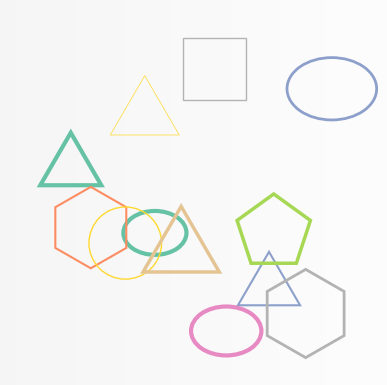[{"shape": "triangle", "thickness": 3, "radius": 0.45, "center": [0.183, 0.564]}, {"shape": "oval", "thickness": 3, "radius": 0.41, "center": [0.4, 0.395]}, {"shape": "hexagon", "thickness": 1.5, "radius": 0.53, "center": [0.234, 0.409]}, {"shape": "oval", "thickness": 2, "radius": 0.58, "center": [0.856, 0.769]}, {"shape": "triangle", "thickness": 1.5, "radius": 0.46, "center": [0.694, 0.253]}, {"shape": "oval", "thickness": 3, "radius": 0.45, "center": [0.584, 0.14]}, {"shape": "pentagon", "thickness": 2.5, "radius": 0.5, "center": [0.706, 0.397]}, {"shape": "triangle", "thickness": 0.5, "radius": 0.51, "center": [0.374, 0.701]}, {"shape": "circle", "thickness": 1, "radius": 0.47, "center": [0.323, 0.369]}, {"shape": "triangle", "thickness": 2.5, "radius": 0.57, "center": [0.468, 0.35]}, {"shape": "hexagon", "thickness": 2, "radius": 0.57, "center": [0.789, 0.186]}, {"shape": "square", "thickness": 1, "radius": 0.41, "center": [0.553, 0.821]}]